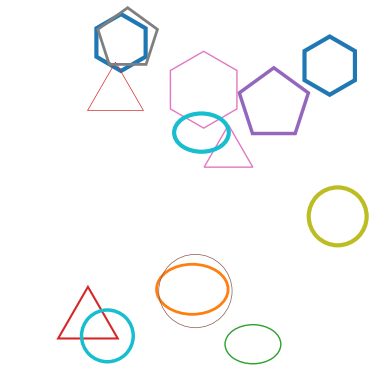[{"shape": "hexagon", "thickness": 3, "radius": 0.37, "center": [0.314, 0.89]}, {"shape": "hexagon", "thickness": 3, "radius": 0.38, "center": [0.856, 0.83]}, {"shape": "oval", "thickness": 2, "radius": 0.46, "center": [0.5, 0.249]}, {"shape": "oval", "thickness": 1, "radius": 0.36, "center": [0.657, 0.106]}, {"shape": "triangle", "thickness": 1.5, "radius": 0.45, "center": [0.228, 0.166]}, {"shape": "triangle", "thickness": 0.5, "radius": 0.42, "center": [0.3, 0.755]}, {"shape": "pentagon", "thickness": 2.5, "radius": 0.47, "center": [0.711, 0.73]}, {"shape": "circle", "thickness": 0.5, "radius": 0.48, "center": [0.508, 0.244]}, {"shape": "hexagon", "thickness": 1, "radius": 0.5, "center": [0.529, 0.767]}, {"shape": "triangle", "thickness": 1, "radius": 0.37, "center": [0.593, 0.602]}, {"shape": "pentagon", "thickness": 2, "radius": 0.41, "center": [0.332, 0.899]}, {"shape": "circle", "thickness": 3, "radius": 0.38, "center": [0.877, 0.438]}, {"shape": "circle", "thickness": 2.5, "radius": 0.34, "center": [0.279, 0.128]}, {"shape": "oval", "thickness": 3, "radius": 0.35, "center": [0.523, 0.656]}]